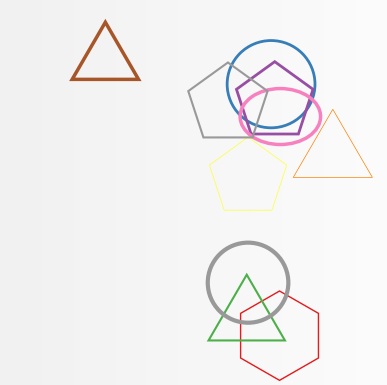[{"shape": "hexagon", "thickness": 1, "radius": 0.58, "center": [0.721, 0.128]}, {"shape": "circle", "thickness": 2, "radius": 0.57, "center": [0.7, 0.781]}, {"shape": "triangle", "thickness": 1.5, "radius": 0.57, "center": [0.637, 0.173]}, {"shape": "pentagon", "thickness": 2, "radius": 0.52, "center": [0.709, 0.736]}, {"shape": "triangle", "thickness": 0.5, "radius": 0.59, "center": [0.859, 0.598]}, {"shape": "pentagon", "thickness": 0.5, "radius": 0.52, "center": [0.64, 0.539]}, {"shape": "triangle", "thickness": 2.5, "radius": 0.49, "center": [0.272, 0.843]}, {"shape": "oval", "thickness": 2.5, "radius": 0.52, "center": [0.723, 0.697]}, {"shape": "circle", "thickness": 3, "radius": 0.52, "center": [0.64, 0.266]}, {"shape": "pentagon", "thickness": 1.5, "radius": 0.54, "center": [0.588, 0.73]}]